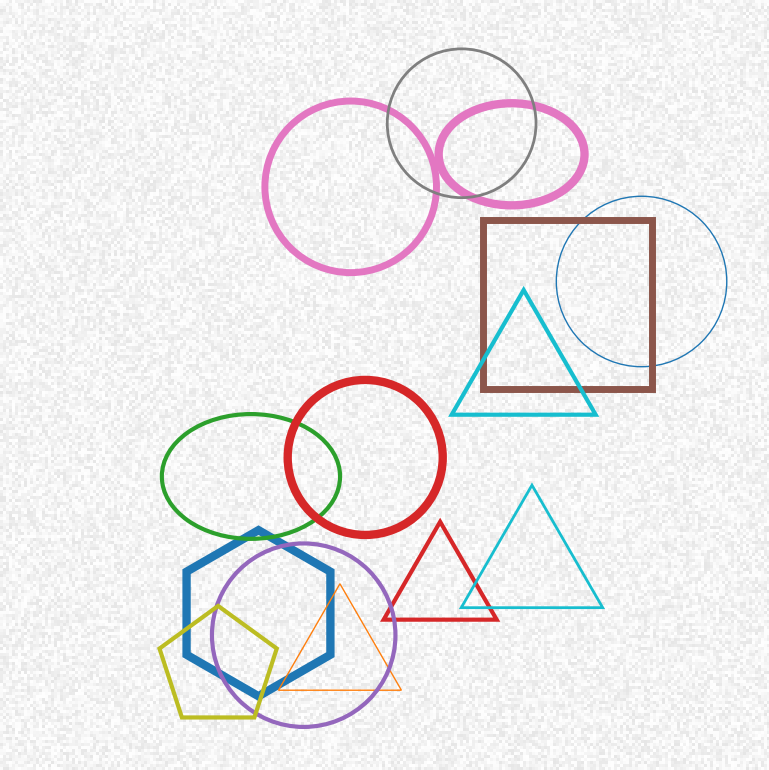[{"shape": "circle", "thickness": 0.5, "radius": 0.55, "center": [0.833, 0.634]}, {"shape": "hexagon", "thickness": 3, "radius": 0.54, "center": [0.336, 0.204]}, {"shape": "triangle", "thickness": 0.5, "radius": 0.46, "center": [0.441, 0.15]}, {"shape": "oval", "thickness": 1.5, "radius": 0.58, "center": [0.326, 0.381]}, {"shape": "circle", "thickness": 3, "radius": 0.5, "center": [0.474, 0.406]}, {"shape": "triangle", "thickness": 1.5, "radius": 0.42, "center": [0.572, 0.238]}, {"shape": "circle", "thickness": 1.5, "radius": 0.6, "center": [0.394, 0.175]}, {"shape": "square", "thickness": 2.5, "radius": 0.55, "center": [0.737, 0.605]}, {"shape": "circle", "thickness": 2.5, "radius": 0.56, "center": [0.455, 0.757]}, {"shape": "oval", "thickness": 3, "radius": 0.47, "center": [0.664, 0.8]}, {"shape": "circle", "thickness": 1, "radius": 0.48, "center": [0.6, 0.84]}, {"shape": "pentagon", "thickness": 1.5, "radius": 0.4, "center": [0.283, 0.133]}, {"shape": "triangle", "thickness": 1.5, "radius": 0.54, "center": [0.68, 0.515]}, {"shape": "triangle", "thickness": 1, "radius": 0.53, "center": [0.691, 0.264]}]